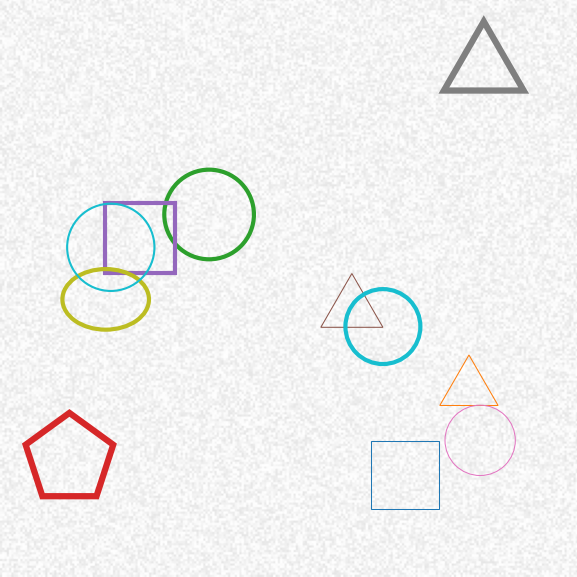[{"shape": "square", "thickness": 0.5, "radius": 0.29, "center": [0.702, 0.176]}, {"shape": "triangle", "thickness": 0.5, "radius": 0.29, "center": [0.812, 0.326]}, {"shape": "circle", "thickness": 2, "radius": 0.39, "center": [0.362, 0.628]}, {"shape": "pentagon", "thickness": 3, "radius": 0.4, "center": [0.12, 0.204]}, {"shape": "square", "thickness": 2, "radius": 0.3, "center": [0.242, 0.587]}, {"shape": "triangle", "thickness": 0.5, "radius": 0.31, "center": [0.609, 0.463]}, {"shape": "circle", "thickness": 0.5, "radius": 0.3, "center": [0.831, 0.237]}, {"shape": "triangle", "thickness": 3, "radius": 0.4, "center": [0.838, 0.882]}, {"shape": "oval", "thickness": 2, "radius": 0.37, "center": [0.183, 0.481]}, {"shape": "circle", "thickness": 1, "radius": 0.38, "center": [0.192, 0.571]}, {"shape": "circle", "thickness": 2, "radius": 0.32, "center": [0.663, 0.434]}]